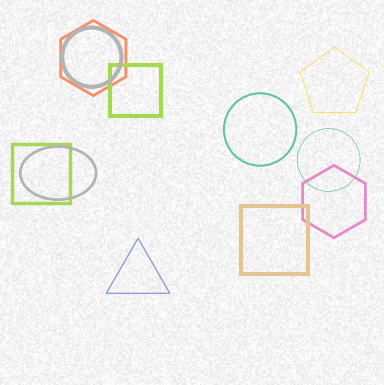[{"shape": "circle", "thickness": 1.5, "radius": 0.47, "center": [0.676, 0.664]}, {"shape": "circle", "thickness": 0.5, "radius": 0.41, "center": [0.854, 0.584]}, {"shape": "hexagon", "thickness": 2, "radius": 0.49, "center": [0.242, 0.849]}, {"shape": "triangle", "thickness": 1, "radius": 0.48, "center": [0.359, 0.286]}, {"shape": "hexagon", "thickness": 2, "radius": 0.47, "center": [0.868, 0.476]}, {"shape": "square", "thickness": 2.5, "radius": 0.38, "center": [0.106, 0.55]}, {"shape": "square", "thickness": 3, "radius": 0.34, "center": [0.352, 0.765]}, {"shape": "pentagon", "thickness": 0.5, "radius": 0.47, "center": [0.869, 0.784]}, {"shape": "square", "thickness": 3, "radius": 0.44, "center": [0.712, 0.376]}, {"shape": "circle", "thickness": 3, "radius": 0.39, "center": [0.238, 0.852]}, {"shape": "oval", "thickness": 2, "radius": 0.49, "center": [0.151, 0.55]}]